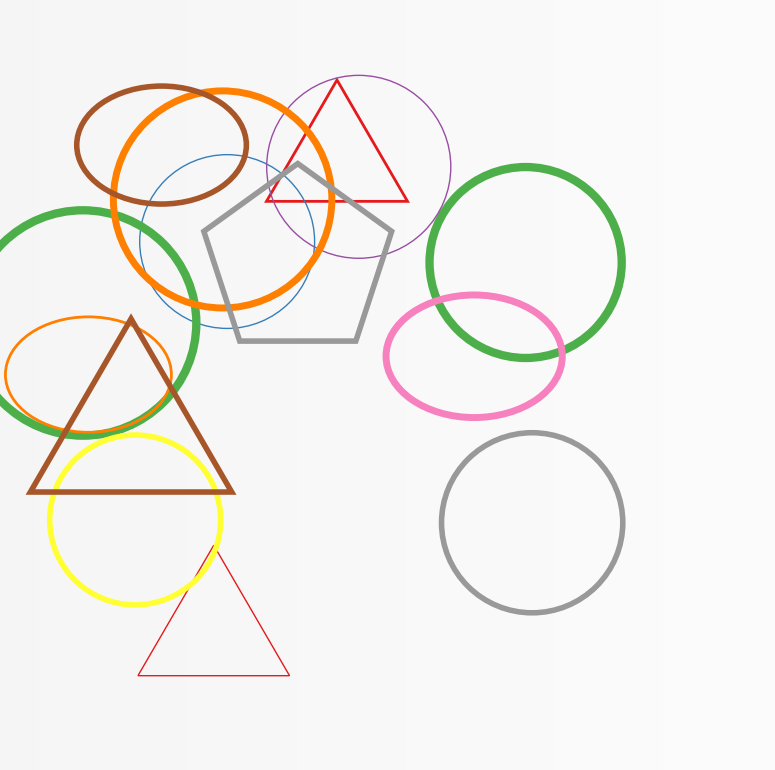[{"shape": "triangle", "thickness": 1, "radius": 0.53, "center": [0.435, 0.791]}, {"shape": "triangle", "thickness": 0.5, "radius": 0.56, "center": [0.276, 0.179]}, {"shape": "circle", "thickness": 0.5, "radius": 0.56, "center": [0.293, 0.686]}, {"shape": "circle", "thickness": 3, "radius": 0.73, "center": [0.107, 0.581]}, {"shape": "circle", "thickness": 3, "radius": 0.62, "center": [0.678, 0.659]}, {"shape": "circle", "thickness": 0.5, "radius": 0.59, "center": [0.463, 0.783]}, {"shape": "circle", "thickness": 2.5, "radius": 0.7, "center": [0.287, 0.741]}, {"shape": "oval", "thickness": 1, "radius": 0.54, "center": [0.114, 0.514]}, {"shape": "circle", "thickness": 2, "radius": 0.55, "center": [0.174, 0.325]}, {"shape": "oval", "thickness": 2, "radius": 0.55, "center": [0.208, 0.812]}, {"shape": "triangle", "thickness": 2, "radius": 0.75, "center": [0.169, 0.436]}, {"shape": "oval", "thickness": 2.5, "radius": 0.57, "center": [0.612, 0.537]}, {"shape": "pentagon", "thickness": 2, "radius": 0.64, "center": [0.384, 0.66]}, {"shape": "circle", "thickness": 2, "radius": 0.58, "center": [0.687, 0.321]}]